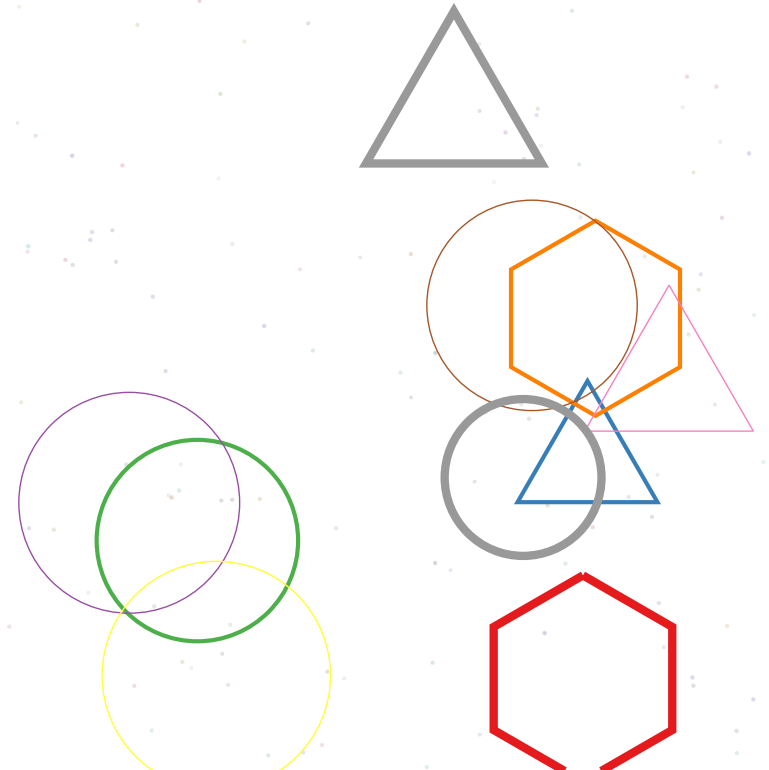[{"shape": "hexagon", "thickness": 3, "radius": 0.67, "center": [0.757, 0.119]}, {"shape": "triangle", "thickness": 1.5, "radius": 0.52, "center": [0.763, 0.4]}, {"shape": "circle", "thickness": 1.5, "radius": 0.65, "center": [0.256, 0.298]}, {"shape": "circle", "thickness": 0.5, "radius": 0.72, "center": [0.168, 0.347]}, {"shape": "hexagon", "thickness": 1.5, "radius": 0.63, "center": [0.773, 0.587]}, {"shape": "circle", "thickness": 0.5, "radius": 0.74, "center": [0.281, 0.123]}, {"shape": "circle", "thickness": 0.5, "radius": 0.68, "center": [0.691, 0.603]}, {"shape": "triangle", "thickness": 0.5, "radius": 0.63, "center": [0.869, 0.503]}, {"shape": "triangle", "thickness": 3, "radius": 0.66, "center": [0.59, 0.854]}, {"shape": "circle", "thickness": 3, "radius": 0.51, "center": [0.679, 0.38]}]